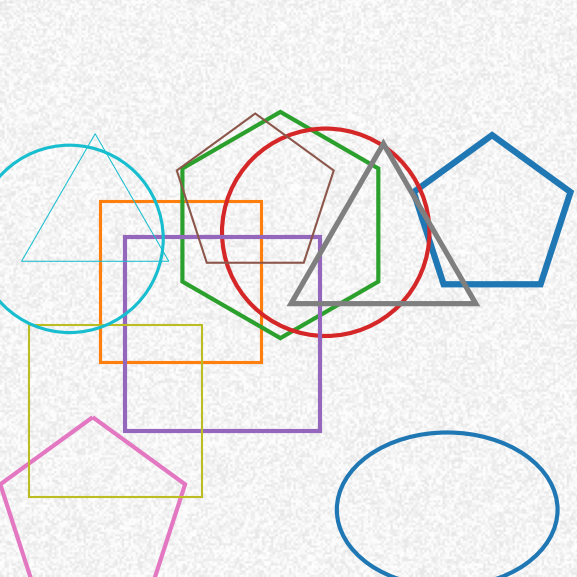[{"shape": "oval", "thickness": 2, "radius": 0.96, "center": [0.774, 0.116]}, {"shape": "pentagon", "thickness": 3, "radius": 0.71, "center": [0.852, 0.622]}, {"shape": "square", "thickness": 1.5, "radius": 0.7, "center": [0.312, 0.511]}, {"shape": "hexagon", "thickness": 2, "radius": 0.98, "center": [0.485, 0.609]}, {"shape": "circle", "thickness": 2, "radius": 0.9, "center": [0.564, 0.597]}, {"shape": "square", "thickness": 2, "radius": 0.84, "center": [0.385, 0.421]}, {"shape": "pentagon", "thickness": 1, "radius": 0.71, "center": [0.442, 0.66]}, {"shape": "pentagon", "thickness": 2, "radius": 0.84, "center": [0.161, 0.108]}, {"shape": "triangle", "thickness": 2.5, "radius": 0.92, "center": [0.664, 0.566]}, {"shape": "square", "thickness": 1, "radius": 0.75, "center": [0.2, 0.287]}, {"shape": "circle", "thickness": 1.5, "radius": 0.81, "center": [0.12, 0.585]}, {"shape": "triangle", "thickness": 0.5, "radius": 0.74, "center": [0.165, 0.62]}]